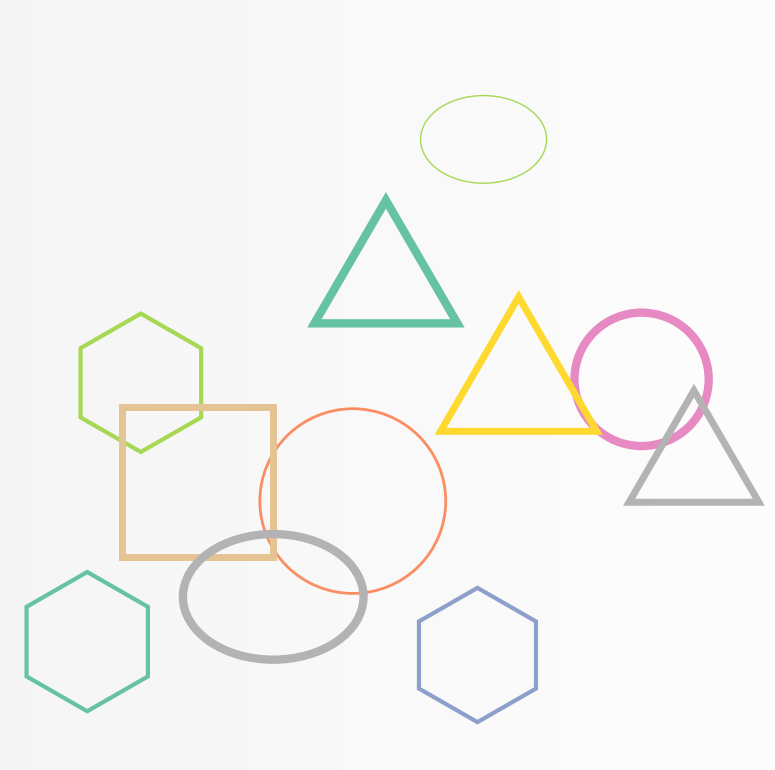[{"shape": "hexagon", "thickness": 1.5, "radius": 0.45, "center": [0.113, 0.167]}, {"shape": "triangle", "thickness": 3, "radius": 0.53, "center": [0.498, 0.633]}, {"shape": "circle", "thickness": 1, "radius": 0.6, "center": [0.455, 0.349]}, {"shape": "hexagon", "thickness": 1.5, "radius": 0.44, "center": [0.616, 0.149]}, {"shape": "circle", "thickness": 3, "radius": 0.43, "center": [0.828, 0.507]}, {"shape": "oval", "thickness": 0.5, "radius": 0.41, "center": [0.624, 0.819]}, {"shape": "hexagon", "thickness": 1.5, "radius": 0.45, "center": [0.182, 0.503]}, {"shape": "triangle", "thickness": 2.5, "radius": 0.58, "center": [0.669, 0.498]}, {"shape": "square", "thickness": 2.5, "radius": 0.49, "center": [0.255, 0.374]}, {"shape": "oval", "thickness": 3, "radius": 0.58, "center": [0.353, 0.225]}, {"shape": "triangle", "thickness": 2.5, "radius": 0.48, "center": [0.895, 0.396]}]